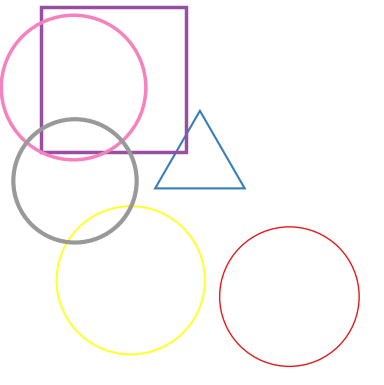[{"shape": "circle", "thickness": 1, "radius": 0.91, "center": [0.752, 0.23]}, {"shape": "triangle", "thickness": 1.5, "radius": 0.67, "center": [0.519, 0.578]}, {"shape": "square", "thickness": 2.5, "radius": 0.94, "center": [0.294, 0.793]}, {"shape": "circle", "thickness": 1.5, "radius": 0.96, "center": [0.34, 0.272]}, {"shape": "circle", "thickness": 2.5, "radius": 0.94, "center": [0.191, 0.773]}, {"shape": "circle", "thickness": 3, "radius": 0.8, "center": [0.195, 0.53]}]